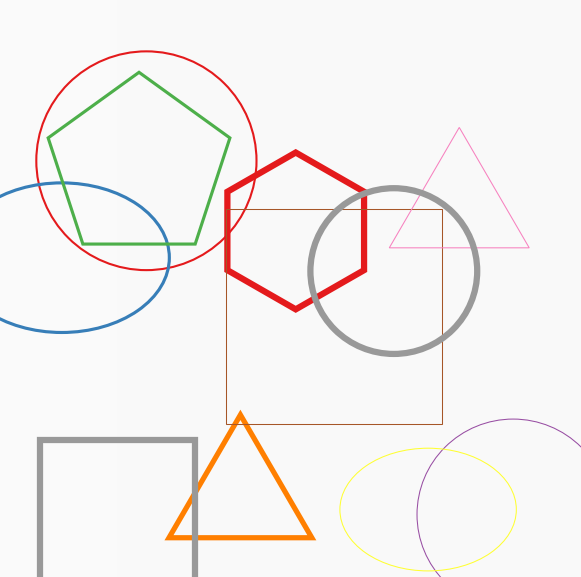[{"shape": "hexagon", "thickness": 3, "radius": 0.68, "center": [0.509, 0.599]}, {"shape": "circle", "thickness": 1, "radius": 0.95, "center": [0.252, 0.721]}, {"shape": "oval", "thickness": 1.5, "radius": 0.93, "center": [0.106, 0.553]}, {"shape": "pentagon", "thickness": 1.5, "radius": 0.82, "center": [0.239, 0.71]}, {"shape": "circle", "thickness": 0.5, "radius": 0.83, "center": [0.883, 0.108]}, {"shape": "triangle", "thickness": 2.5, "radius": 0.71, "center": [0.414, 0.139]}, {"shape": "oval", "thickness": 0.5, "radius": 0.76, "center": [0.737, 0.117]}, {"shape": "square", "thickness": 0.5, "radius": 0.93, "center": [0.575, 0.452]}, {"shape": "triangle", "thickness": 0.5, "radius": 0.69, "center": [0.79, 0.639]}, {"shape": "circle", "thickness": 3, "radius": 0.72, "center": [0.678, 0.53]}, {"shape": "square", "thickness": 3, "radius": 0.67, "center": [0.202, 0.104]}]